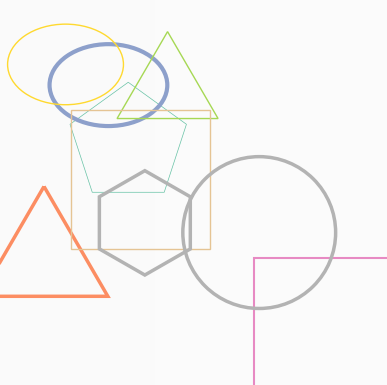[{"shape": "pentagon", "thickness": 0.5, "radius": 0.79, "center": [0.331, 0.628]}, {"shape": "triangle", "thickness": 2.5, "radius": 0.95, "center": [0.114, 0.325]}, {"shape": "oval", "thickness": 3, "radius": 0.76, "center": [0.28, 0.779]}, {"shape": "square", "thickness": 1.5, "radius": 0.97, "center": [0.85, 0.135]}, {"shape": "triangle", "thickness": 1, "radius": 0.75, "center": [0.432, 0.767]}, {"shape": "oval", "thickness": 1, "radius": 0.75, "center": [0.169, 0.833]}, {"shape": "square", "thickness": 1, "radius": 0.9, "center": [0.362, 0.534]}, {"shape": "circle", "thickness": 2.5, "radius": 0.99, "center": [0.669, 0.396]}, {"shape": "hexagon", "thickness": 2.5, "radius": 0.68, "center": [0.374, 0.421]}]